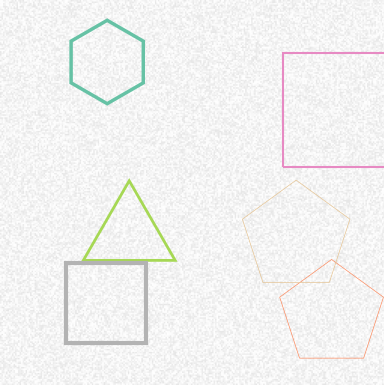[{"shape": "hexagon", "thickness": 2.5, "radius": 0.54, "center": [0.278, 0.839]}, {"shape": "pentagon", "thickness": 0.5, "radius": 0.71, "center": [0.861, 0.184]}, {"shape": "square", "thickness": 1.5, "radius": 0.74, "center": [0.883, 0.714]}, {"shape": "triangle", "thickness": 2, "radius": 0.69, "center": [0.336, 0.393]}, {"shape": "pentagon", "thickness": 0.5, "radius": 0.73, "center": [0.769, 0.385]}, {"shape": "square", "thickness": 3, "radius": 0.52, "center": [0.275, 0.213]}]